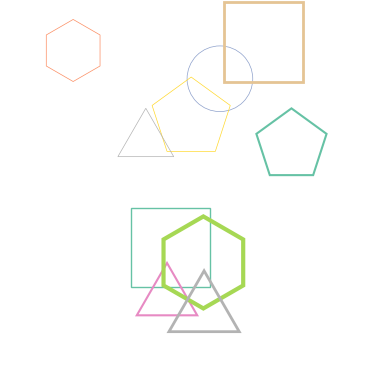[{"shape": "square", "thickness": 1, "radius": 0.51, "center": [0.443, 0.356]}, {"shape": "pentagon", "thickness": 1.5, "radius": 0.48, "center": [0.757, 0.623]}, {"shape": "hexagon", "thickness": 0.5, "radius": 0.4, "center": [0.19, 0.869]}, {"shape": "circle", "thickness": 0.5, "radius": 0.43, "center": [0.571, 0.795]}, {"shape": "triangle", "thickness": 1.5, "radius": 0.45, "center": [0.434, 0.226]}, {"shape": "hexagon", "thickness": 3, "radius": 0.6, "center": [0.528, 0.318]}, {"shape": "pentagon", "thickness": 0.5, "radius": 0.53, "center": [0.497, 0.693]}, {"shape": "square", "thickness": 2, "radius": 0.52, "center": [0.685, 0.891]}, {"shape": "triangle", "thickness": 0.5, "radius": 0.42, "center": [0.379, 0.635]}, {"shape": "triangle", "thickness": 2, "radius": 0.53, "center": [0.53, 0.191]}]